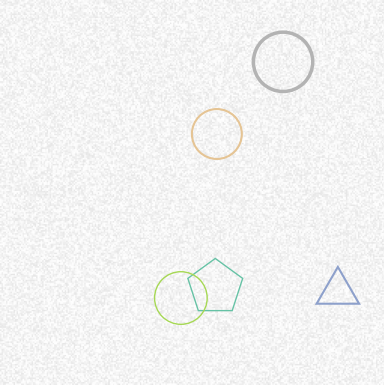[{"shape": "pentagon", "thickness": 1, "radius": 0.37, "center": [0.559, 0.254]}, {"shape": "triangle", "thickness": 1.5, "radius": 0.32, "center": [0.878, 0.243]}, {"shape": "circle", "thickness": 1, "radius": 0.34, "center": [0.47, 0.226]}, {"shape": "circle", "thickness": 1.5, "radius": 0.32, "center": [0.563, 0.652]}, {"shape": "circle", "thickness": 2.5, "radius": 0.39, "center": [0.735, 0.839]}]